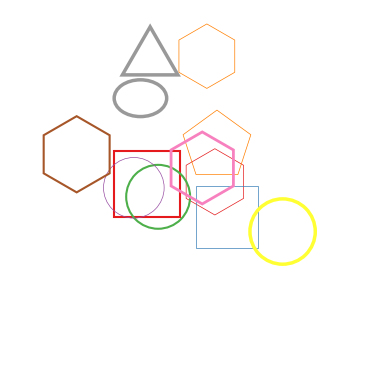[{"shape": "square", "thickness": 1.5, "radius": 0.43, "center": [0.383, 0.521]}, {"shape": "hexagon", "thickness": 0.5, "radius": 0.43, "center": [0.558, 0.528]}, {"shape": "square", "thickness": 0.5, "radius": 0.4, "center": [0.589, 0.436]}, {"shape": "circle", "thickness": 1.5, "radius": 0.41, "center": [0.411, 0.489]}, {"shape": "circle", "thickness": 0.5, "radius": 0.39, "center": [0.348, 0.512]}, {"shape": "hexagon", "thickness": 0.5, "radius": 0.42, "center": [0.537, 0.854]}, {"shape": "pentagon", "thickness": 0.5, "radius": 0.46, "center": [0.564, 0.621]}, {"shape": "circle", "thickness": 2.5, "radius": 0.42, "center": [0.734, 0.399]}, {"shape": "hexagon", "thickness": 1.5, "radius": 0.49, "center": [0.199, 0.599]}, {"shape": "hexagon", "thickness": 2, "radius": 0.47, "center": [0.525, 0.564]}, {"shape": "oval", "thickness": 2.5, "radius": 0.34, "center": [0.365, 0.745]}, {"shape": "triangle", "thickness": 2.5, "radius": 0.42, "center": [0.39, 0.847]}]